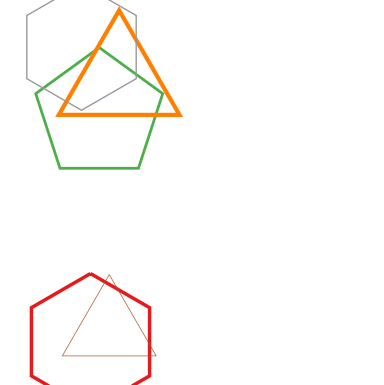[{"shape": "hexagon", "thickness": 2.5, "radius": 0.89, "center": [0.235, 0.112]}, {"shape": "pentagon", "thickness": 2, "radius": 0.87, "center": [0.258, 0.703]}, {"shape": "triangle", "thickness": 3, "radius": 0.91, "center": [0.309, 0.792]}, {"shape": "triangle", "thickness": 0.5, "radius": 0.7, "center": [0.284, 0.146]}, {"shape": "hexagon", "thickness": 1, "radius": 0.82, "center": [0.212, 0.878]}]